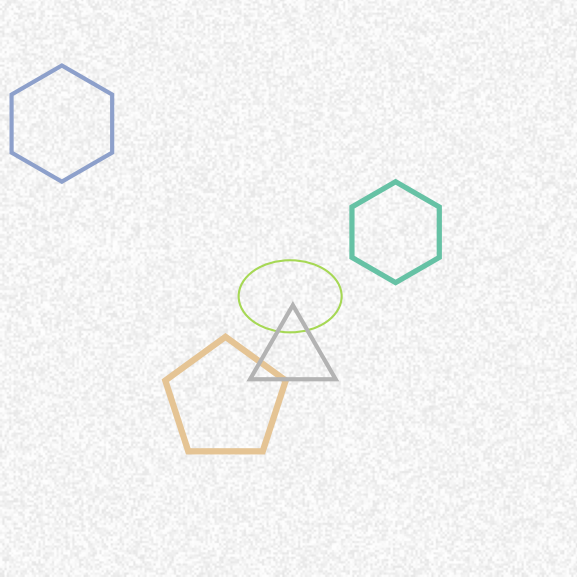[{"shape": "hexagon", "thickness": 2.5, "radius": 0.44, "center": [0.685, 0.597]}, {"shape": "hexagon", "thickness": 2, "radius": 0.5, "center": [0.107, 0.785]}, {"shape": "oval", "thickness": 1, "radius": 0.45, "center": [0.502, 0.486]}, {"shape": "pentagon", "thickness": 3, "radius": 0.55, "center": [0.39, 0.306]}, {"shape": "triangle", "thickness": 2, "radius": 0.43, "center": [0.507, 0.385]}]